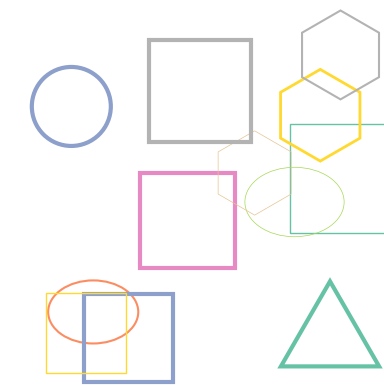[{"shape": "square", "thickness": 1, "radius": 0.71, "center": [0.895, 0.537]}, {"shape": "triangle", "thickness": 3, "radius": 0.74, "center": [0.857, 0.122]}, {"shape": "oval", "thickness": 1.5, "radius": 0.58, "center": [0.242, 0.19]}, {"shape": "square", "thickness": 3, "radius": 0.58, "center": [0.334, 0.122]}, {"shape": "circle", "thickness": 3, "radius": 0.51, "center": [0.185, 0.724]}, {"shape": "square", "thickness": 3, "radius": 0.61, "center": [0.487, 0.428]}, {"shape": "oval", "thickness": 0.5, "radius": 0.64, "center": [0.765, 0.475]}, {"shape": "square", "thickness": 1, "radius": 0.52, "center": [0.224, 0.135]}, {"shape": "hexagon", "thickness": 2, "radius": 0.6, "center": [0.832, 0.701]}, {"shape": "hexagon", "thickness": 0.5, "radius": 0.55, "center": [0.661, 0.551]}, {"shape": "hexagon", "thickness": 1.5, "radius": 0.58, "center": [0.884, 0.857]}, {"shape": "square", "thickness": 3, "radius": 0.66, "center": [0.519, 0.764]}]